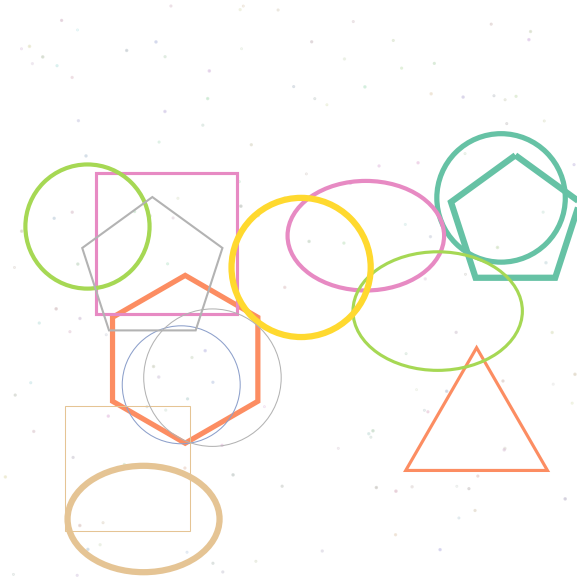[{"shape": "pentagon", "thickness": 3, "radius": 0.59, "center": [0.892, 0.613]}, {"shape": "circle", "thickness": 2.5, "radius": 0.56, "center": [0.868, 0.656]}, {"shape": "triangle", "thickness": 1.5, "radius": 0.71, "center": [0.825, 0.255]}, {"shape": "hexagon", "thickness": 2.5, "radius": 0.73, "center": [0.321, 0.377]}, {"shape": "circle", "thickness": 0.5, "radius": 0.51, "center": [0.314, 0.333]}, {"shape": "oval", "thickness": 2, "radius": 0.68, "center": [0.633, 0.591]}, {"shape": "square", "thickness": 1.5, "radius": 0.61, "center": [0.288, 0.578]}, {"shape": "circle", "thickness": 2, "radius": 0.54, "center": [0.151, 0.607]}, {"shape": "oval", "thickness": 1.5, "radius": 0.73, "center": [0.758, 0.46]}, {"shape": "circle", "thickness": 3, "radius": 0.6, "center": [0.521, 0.536]}, {"shape": "oval", "thickness": 3, "radius": 0.66, "center": [0.249, 0.1]}, {"shape": "square", "thickness": 0.5, "radius": 0.54, "center": [0.22, 0.187]}, {"shape": "circle", "thickness": 0.5, "radius": 0.6, "center": [0.368, 0.345]}, {"shape": "pentagon", "thickness": 1, "radius": 0.64, "center": [0.264, 0.53]}]